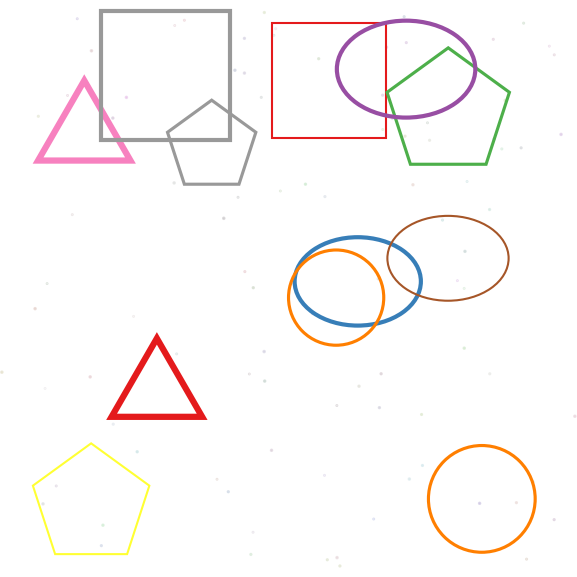[{"shape": "triangle", "thickness": 3, "radius": 0.45, "center": [0.272, 0.323]}, {"shape": "square", "thickness": 1, "radius": 0.5, "center": [0.57, 0.859]}, {"shape": "oval", "thickness": 2, "radius": 0.55, "center": [0.619, 0.512]}, {"shape": "pentagon", "thickness": 1.5, "radius": 0.56, "center": [0.776, 0.805]}, {"shape": "oval", "thickness": 2, "radius": 0.6, "center": [0.703, 0.879]}, {"shape": "circle", "thickness": 1.5, "radius": 0.41, "center": [0.582, 0.484]}, {"shape": "circle", "thickness": 1.5, "radius": 0.46, "center": [0.834, 0.135]}, {"shape": "pentagon", "thickness": 1, "radius": 0.53, "center": [0.158, 0.125]}, {"shape": "oval", "thickness": 1, "radius": 0.52, "center": [0.776, 0.552]}, {"shape": "triangle", "thickness": 3, "radius": 0.46, "center": [0.146, 0.767]}, {"shape": "square", "thickness": 2, "radius": 0.56, "center": [0.286, 0.869]}, {"shape": "pentagon", "thickness": 1.5, "radius": 0.4, "center": [0.367, 0.745]}]